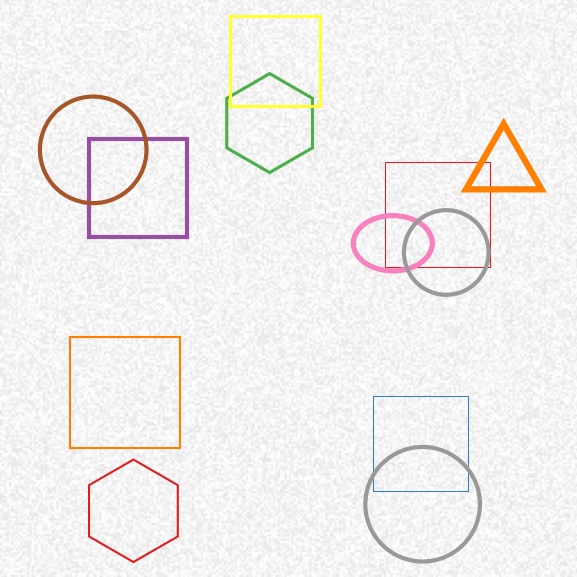[{"shape": "hexagon", "thickness": 1, "radius": 0.44, "center": [0.231, 0.115]}, {"shape": "square", "thickness": 0.5, "radius": 0.46, "center": [0.758, 0.627]}, {"shape": "square", "thickness": 0.5, "radius": 0.41, "center": [0.728, 0.232]}, {"shape": "hexagon", "thickness": 1.5, "radius": 0.43, "center": [0.467, 0.786]}, {"shape": "square", "thickness": 2, "radius": 0.42, "center": [0.239, 0.674]}, {"shape": "triangle", "thickness": 3, "radius": 0.38, "center": [0.872, 0.709]}, {"shape": "square", "thickness": 1, "radius": 0.48, "center": [0.216, 0.319]}, {"shape": "square", "thickness": 1.5, "radius": 0.39, "center": [0.476, 0.894]}, {"shape": "circle", "thickness": 2, "radius": 0.46, "center": [0.161, 0.74]}, {"shape": "oval", "thickness": 2.5, "radius": 0.34, "center": [0.68, 0.578]}, {"shape": "circle", "thickness": 2, "radius": 0.5, "center": [0.732, 0.126]}, {"shape": "circle", "thickness": 2, "radius": 0.37, "center": [0.773, 0.562]}]